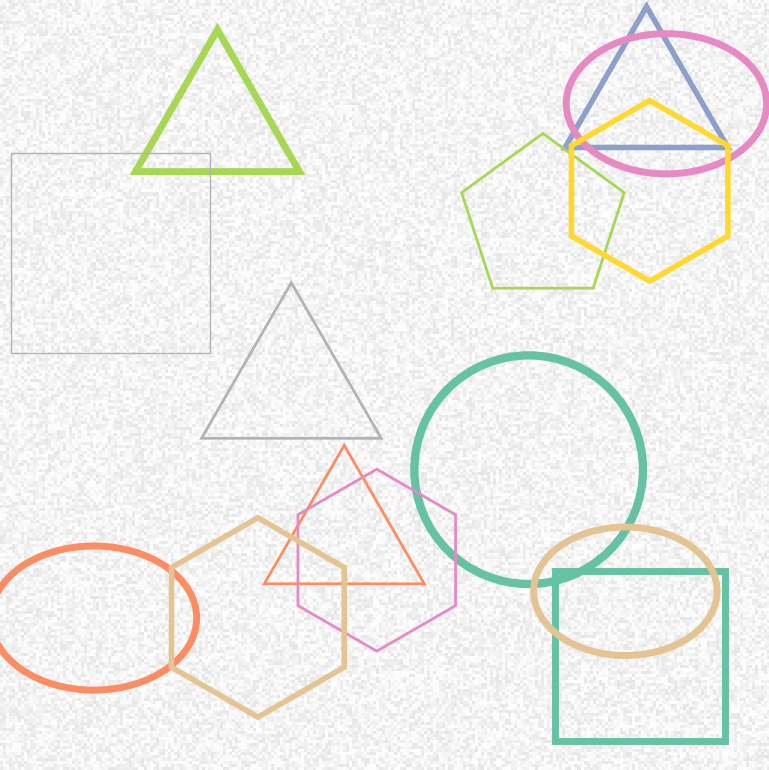[{"shape": "circle", "thickness": 3, "radius": 0.74, "center": [0.687, 0.39]}, {"shape": "square", "thickness": 2.5, "radius": 0.55, "center": [0.831, 0.148]}, {"shape": "oval", "thickness": 2.5, "radius": 0.67, "center": [0.122, 0.197]}, {"shape": "triangle", "thickness": 1, "radius": 0.6, "center": [0.447, 0.302]}, {"shape": "triangle", "thickness": 2, "radius": 0.61, "center": [0.84, 0.869]}, {"shape": "hexagon", "thickness": 1, "radius": 0.59, "center": [0.489, 0.273]}, {"shape": "oval", "thickness": 2.5, "radius": 0.65, "center": [0.866, 0.865]}, {"shape": "triangle", "thickness": 2.5, "radius": 0.61, "center": [0.282, 0.839]}, {"shape": "pentagon", "thickness": 1, "radius": 0.56, "center": [0.705, 0.716]}, {"shape": "hexagon", "thickness": 2, "radius": 0.59, "center": [0.844, 0.752]}, {"shape": "oval", "thickness": 2.5, "radius": 0.6, "center": [0.812, 0.232]}, {"shape": "hexagon", "thickness": 2, "radius": 0.65, "center": [0.335, 0.198]}, {"shape": "square", "thickness": 0.5, "radius": 0.65, "center": [0.143, 0.671]}, {"shape": "triangle", "thickness": 1, "radius": 0.67, "center": [0.378, 0.498]}]